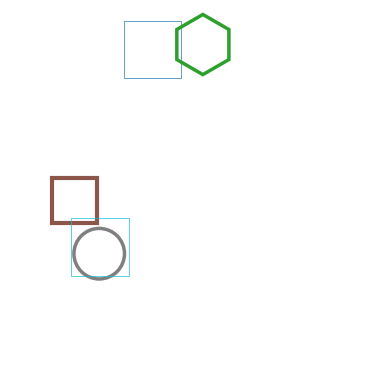[{"shape": "square", "thickness": 0.5, "radius": 0.37, "center": [0.396, 0.871]}, {"shape": "hexagon", "thickness": 2.5, "radius": 0.39, "center": [0.527, 0.884]}, {"shape": "square", "thickness": 3, "radius": 0.29, "center": [0.193, 0.479]}, {"shape": "circle", "thickness": 2.5, "radius": 0.33, "center": [0.258, 0.341]}, {"shape": "square", "thickness": 0.5, "radius": 0.38, "center": [0.26, 0.359]}]